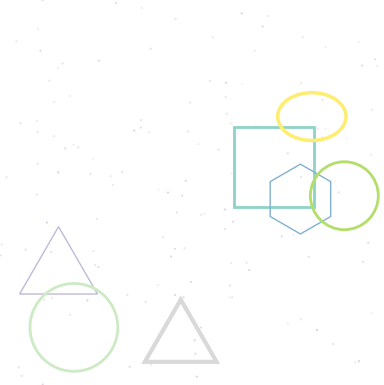[{"shape": "square", "thickness": 2, "radius": 0.52, "center": [0.713, 0.567]}, {"shape": "triangle", "thickness": 1, "radius": 0.58, "center": [0.152, 0.295]}, {"shape": "hexagon", "thickness": 1, "radius": 0.45, "center": [0.78, 0.483]}, {"shape": "circle", "thickness": 2, "radius": 0.44, "center": [0.894, 0.492]}, {"shape": "triangle", "thickness": 3, "radius": 0.54, "center": [0.469, 0.114]}, {"shape": "circle", "thickness": 2, "radius": 0.57, "center": [0.192, 0.15]}, {"shape": "oval", "thickness": 2.5, "radius": 0.44, "center": [0.81, 0.697]}]